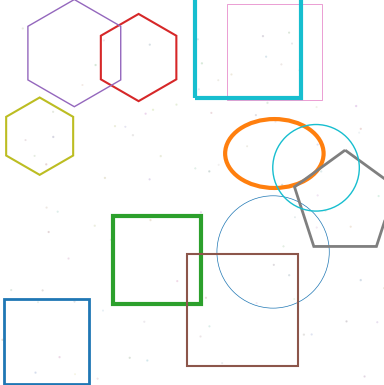[{"shape": "circle", "thickness": 0.5, "radius": 0.73, "center": [0.709, 0.346]}, {"shape": "square", "thickness": 2, "radius": 0.55, "center": [0.121, 0.113]}, {"shape": "oval", "thickness": 3, "radius": 0.64, "center": [0.713, 0.601]}, {"shape": "square", "thickness": 3, "radius": 0.57, "center": [0.407, 0.324]}, {"shape": "hexagon", "thickness": 1.5, "radius": 0.57, "center": [0.36, 0.851]}, {"shape": "hexagon", "thickness": 1, "radius": 0.7, "center": [0.193, 0.862]}, {"shape": "square", "thickness": 1.5, "radius": 0.73, "center": [0.629, 0.194]}, {"shape": "square", "thickness": 0.5, "radius": 0.62, "center": [0.713, 0.864]}, {"shape": "pentagon", "thickness": 2, "radius": 0.69, "center": [0.896, 0.472]}, {"shape": "hexagon", "thickness": 1.5, "radius": 0.5, "center": [0.103, 0.646]}, {"shape": "square", "thickness": 3, "radius": 0.69, "center": [0.644, 0.884]}, {"shape": "circle", "thickness": 1, "radius": 0.56, "center": [0.821, 0.564]}]